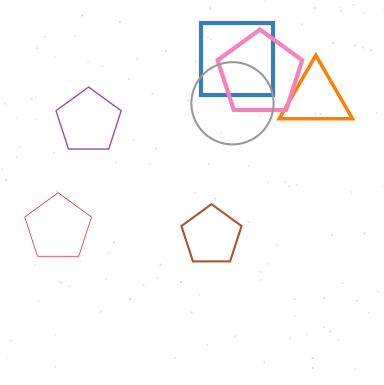[{"shape": "pentagon", "thickness": 0.5, "radius": 0.46, "center": [0.151, 0.408]}, {"shape": "square", "thickness": 3, "radius": 0.47, "center": [0.616, 0.847]}, {"shape": "pentagon", "thickness": 1, "radius": 0.44, "center": [0.23, 0.685]}, {"shape": "triangle", "thickness": 2.5, "radius": 0.55, "center": [0.82, 0.747]}, {"shape": "pentagon", "thickness": 1.5, "radius": 0.41, "center": [0.549, 0.388]}, {"shape": "pentagon", "thickness": 3, "radius": 0.58, "center": [0.675, 0.808]}, {"shape": "circle", "thickness": 1.5, "radius": 0.53, "center": [0.604, 0.732]}]